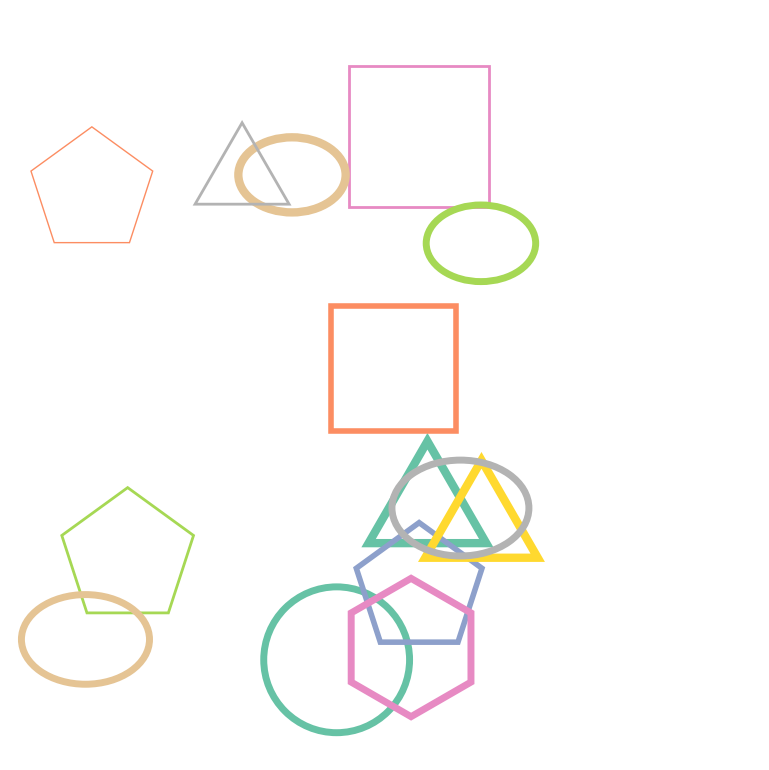[{"shape": "triangle", "thickness": 3, "radius": 0.44, "center": [0.555, 0.339]}, {"shape": "circle", "thickness": 2.5, "radius": 0.47, "center": [0.437, 0.143]}, {"shape": "square", "thickness": 2, "radius": 0.41, "center": [0.512, 0.521]}, {"shape": "pentagon", "thickness": 0.5, "radius": 0.42, "center": [0.119, 0.752]}, {"shape": "pentagon", "thickness": 2, "radius": 0.43, "center": [0.544, 0.235]}, {"shape": "hexagon", "thickness": 2.5, "radius": 0.45, "center": [0.534, 0.159]}, {"shape": "square", "thickness": 1, "radius": 0.46, "center": [0.544, 0.823]}, {"shape": "oval", "thickness": 2.5, "radius": 0.36, "center": [0.625, 0.684]}, {"shape": "pentagon", "thickness": 1, "radius": 0.45, "center": [0.166, 0.277]}, {"shape": "triangle", "thickness": 3, "radius": 0.42, "center": [0.625, 0.318]}, {"shape": "oval", "thickness": 3, "radius": 0.35, "center": [0.379, 0.773]}, {"shape": "oval", "thickness": 2.5, "radius": 0.42, "center": [0.111, 0.17]}, {"shape": "triangle", "thickness": 1, "radius": 0.35, "center": [0.314, 0.77]}, {"shape": "oval", "thickness": 2.5, "radius": 0.44, "center": [0.598, 0.34]}]